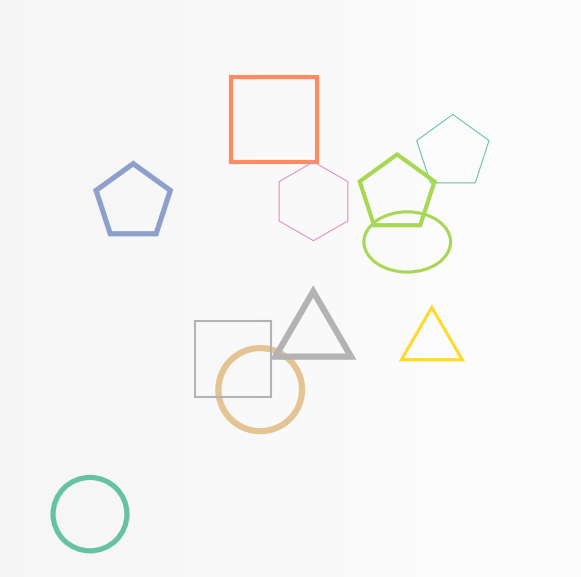[{"shape": "circle", "thickness": 2.5, "radius": 0.32, "center": [0.155, 0.109]}, {"shape": "pentagon", "thickness": 0.5, "radius": 0.33, "center": [0.779, 0.735]}, {"shape": "square", "thickness": 2, "radius": 0.37, "center": [0.472, 0.792]}, {"shape": "pentagon", "thickness": 2.5, "radius": 0.34, "center": [0.229, 0.649]}, {"shape": "hexagon", "thickness": 0.5, "radius": 0.34, "center": [0.539, 0.651]}, {"shape": "oval", "thickness": 1.5, "radius": 0.37, "center": [0.701, 0.58]}, {"shape": "pentagon", "thickness": 2, "radius": 0.34, "center": [0.683, 0.664]}, {"shape": "triangle", "thickness": 1.5, "radius": 0.3, "center": [0.743, 0.406]}, {"shape": "circle", "thickness": 3, "radius": 0.36, "center": [0.448, 0.324]}, {"shape": "triangle", "thickness": 3, "radius": 0.38, "center": [0.539, 0.419]}, {"shape": "square", "thickness": 1, "radius": 0.33, "center": [0.401, 0.377]}]